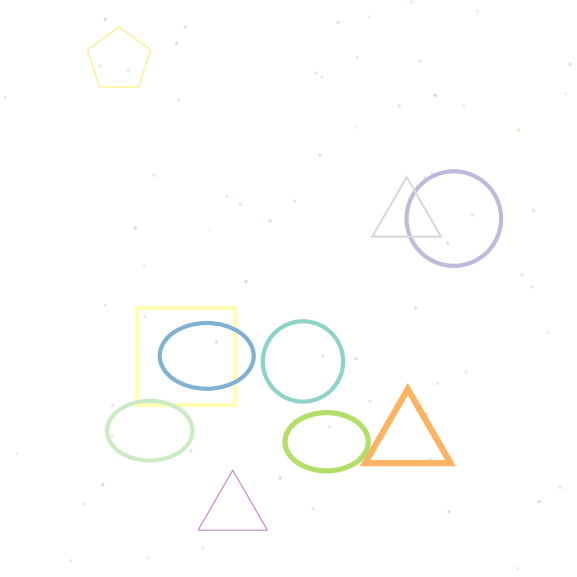[{"shape": "circle", "thickness": 2, "radius": 0.35, "center": [0.525, 0.373]}, {"shape": "square", "thickness": 2, "radius": 0.42, "center": [0.322, 0.381]}, {"shape": "circle", "thickness": 2, "radius": 0.41, "center": [0.786, 0.621]}, {"shape": "oval", "thickness": 2, "radius": 0.41, "center": [0.358, 0.383]}, {"shape": "triangle", "thickness": 3, "radius": 0.43, "center": [0.706, 0.24]}, {"shape": "oval", "thickness": 2.5, "radius": 0.36, "center": [0.566, 0.234]}, {"shape": "triangle", "thickness": 1, "radius": 0.34, "center": [0.704, 0.624]}, {"shape": "triangle", "thickness": 0.5, "radius": 0.35, "center": [0.403, 0.116]}, {"shape": "oval", "thickness": 2, "radius": 0.37, "center": [0.259, 0.253]}, {"shape": "pentagon", "thickness": 0.5, "radius": 0.29, "center": [0.206, 0.895]}]